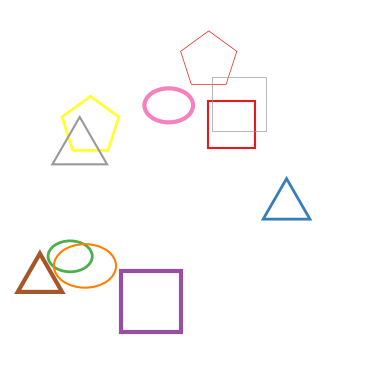[{"shape": "square", "thickness": 1.5, "radius": 0.3, "center": [0.602, 0.676]}, {"shape": "pentagon", "thickness": 0.5, "radius": 0.38, "center": [0.542, 0.843]}, {"shape": "triangle", "thickness": 2, "radius": 0.35, "center": [0.744, 0.466]}, {"shape": "oval", "thickness": 2, "radius": 0.29, "center": [0.182, 0.334]}, {"shape": "square", "thickness": 3, "radius": 0.39, "center": [0.392, 0.217]}, {"shape": "oval", "thickness": 1.5, "radius": 0.4, "center": [0.221, 0.309]}, {"shape": "pentagon", "thickness": 2, "radius": 0.39, "center": [0.235, 0.672]}, {"shape": "triangle", "thickness": 3, "radius": 0.33, "center": [0.104, 0.275]}, {"shape": "oval", "thickness": 3, "radius": 0.32, "center": [0.438, 0.726]}, {"shape": "square", "thickness": 0.5, "radius": 0.35, "center": [0.62, 0.73]}, {"shape": "triangle", "thickness": 1.5, "radius": 0.41, "center": [0.207, 0.614]}]